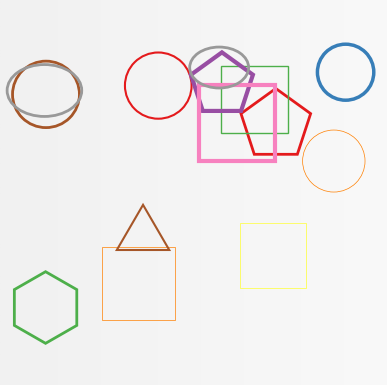[{"shape": "pentagon", "thickness": 2, "radius": 0.47, "center": [0.712, 0.676]}, {"shape": "circle", "thickness": 1.5, "radius": 0.43, "center": [0.408, 0.778]}, {"shape": "circle", "thickness": 2.5, "radius": 0.36, "center": [0.892, 0.812]}, {"shape": "square", "thickness": 1, "radius": 0.43, "center": [0.657, 0.741]}, {"shape": "hexagon", "thickness": 2, "radius": 0.47, "center": [0.118, 0.201]}, {"shape": "pentagon", "thickness": 3, "radius": 0.42, "center": [0.573, 0.78]}, {"shape": "square", "thickness": 0.5, "radius": 0.48, "center": [0.358, 0.264]}, {"shape": "circle", "thickness": 0.5, "radius": 0.4, "center": [0.861, 0.582]}, {"shape": "square", "thickness": 0.5, "radius": 0.42, "center": [0.705, 0.336]}, {"shape": "triangle", "thickness": 1.5, "radius": 0.39, "center": [0.369, 0.39]}, {"shape": "circle", "thickness": 2, "radius": 0.43, "center": [0.119, 0.755]}, {"shape": "square", "thickness": 3, "radius": 0.49, "center": [0.611, 0.681]}, {"shape": "oval", "thickness": 2, "radius": 0.48, "center": [0.115, 0.765]}, {"shape": "oval", "thickness": 2, "radius": 0.38, "center": [0.566, 0.825]}]